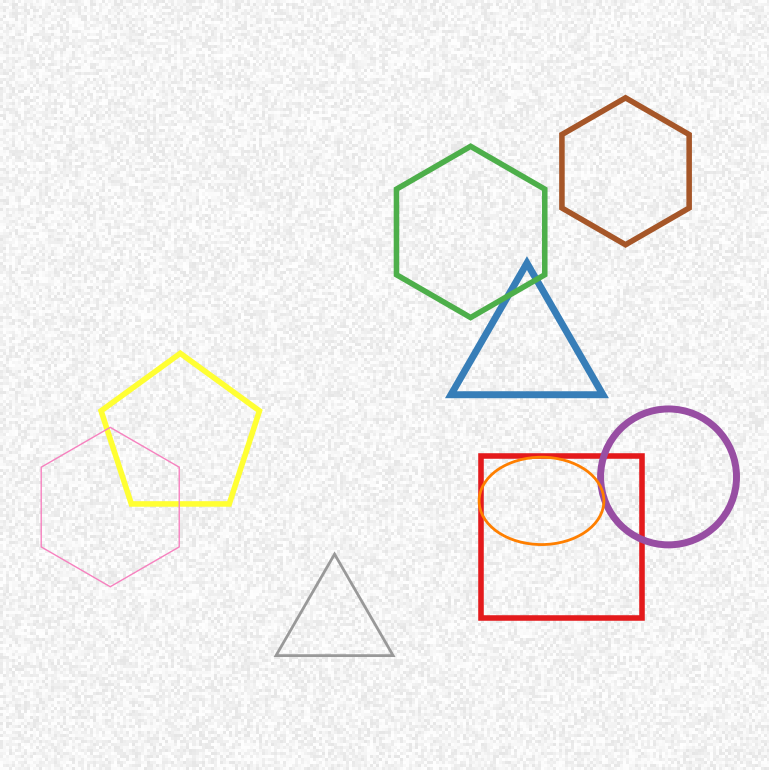[{"shape": "square", "thickness": 2, "radius": 0.52, "center": [0.73, 0.303]}, {"shape": "triangle", "thickness": 2.5, "radius": 0.57, "center": [0.684, 0.544]}, {"shape": "hexagon", "thickness": 2, "radius": 0.56, "center": [0.611, 0.699]}, {"shape": "circle", "thickness": 2.5, "radius": 0.44, "center": [0.868, 0.381]}, {"shape": "oval", "thickness": 1, "radius": 0.41, "center": [0.703, 0.35]}, {"shape": "pentagon", "thickness": 2, "radius": 0.54, "center": [0.234, 0.433]}, {"shape": "hexagon", "thickness": 2, "radius": 0.48, "center": [0.812, 0.778]}, {"shape": "hexagon", "thickness": 0.5, "radius": 0.52, "center": [0.143, 0.341]}, {"shape": "triangle", "thickness": 1, "radius": 0.44, "center": [0.434, 0.192]}]